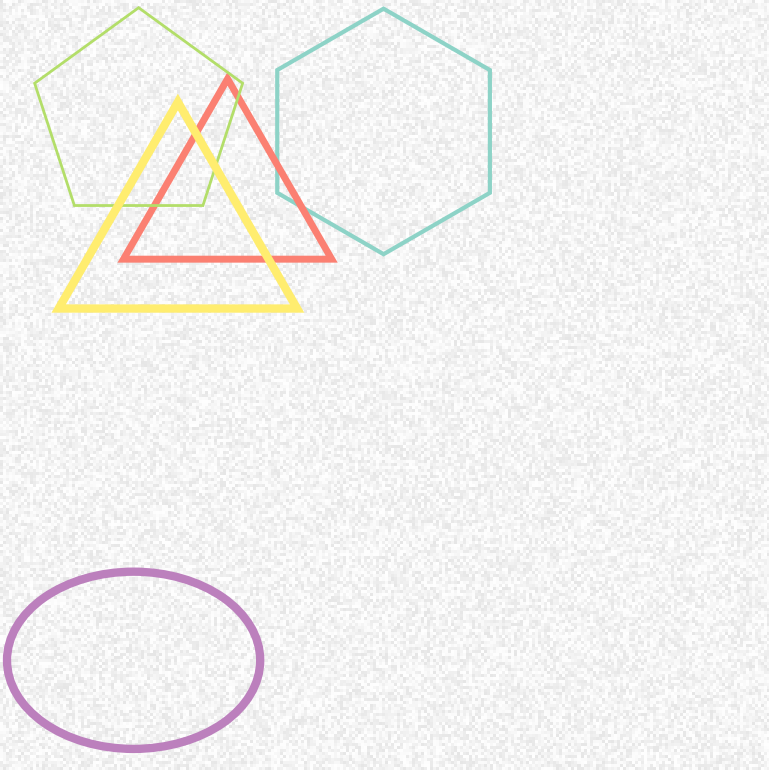[{"shape": "hexagon", "thickness": 1.5, "radius": 0.8, "center": [0.498, 0.829]}, {"shape": "triangle", "thickness": 2.5, "radius": 0.78, "center": [0.296, 0.741]}, {"shape": "pentagon", "thickness": 1, "radius": 0.71, "center": [0.18, 0.848]}, {"shape": "oval", "thickness": 3, "radius": 0.82, "center": [0.174, 0.142]}, {"shape": "triangle", "thickness": 3, "radius": 0.89, "center": [0.231, 0.689]}]